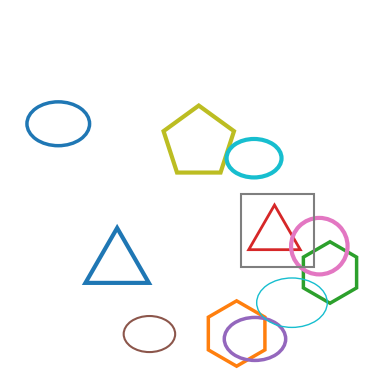[{"shape": "oval", "thickness": 2.5, "radius": 0.41, "center": [0.151, 0.679]}, {"shape": "triangle", "thickness": 3, "radius": 0.48, "center": [0.304, 0.313]}, {"shape": "hexagon", "thickness": 2.5, "radius": 0.42, "center": [0.615, 0.134]}, {"shape": "hexagon", "thickness": 2.5, "radius": 0.4, "center": [0.857, 0.292]}, {"shape": "triangle", "thickness": 2, "radius": 0.39, "center": [0.713, 0.39]}, {"shape": "oval", "thickness": 2.5, "radius": 0.4, "center": [0.662, 0.12]}, {"shape": "oval", "thickness": 1.5, "radius": 0.33, "center": [0.388, 0.132]}, {"shape": "circle", "thickness": 3, "radius": 0.37, "center": [0.829, 0.361]}, {"shape": "square", "thickness": 1.5, "radius": 0.47, "center": [0.721, 0.401]}, {"shape": "pentagon", "thickness": 3, "radius": 0.48, "center": [0.516, 0.63]}, {"shape": "oval", "thickness": 1, "radius": 0.46, "center": [0.758, 0.214]}, {"shape": "oval", "thickness": 3, "radius": 0.36, "center": [0.66, 0.589]}]